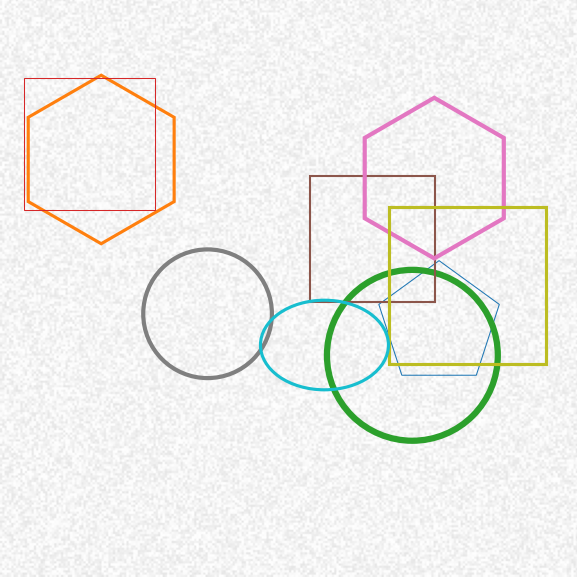[{"shape": "pentagon", "thickness": 0.5, "radius": 0.55, "center": [0.76, 0.438]}, {"shape": "hexagon", "thickness": 1.5, "radius": 0.73, "center": [0.175, 0.723]}, {"shape": "circle", "thickness": 3, "radius": 0.74, "center": [0.714, 0.384]}, {"shape": "square", "thickness": 0.5, "radius": 0.57, "center": [0.155, 0.75]}, {"shape": "square", "thickness": 1, "radius": 0.54, "center": [0.645, 0.585]}, {"shape": "hexagon", "thickness": 2, "radius": 0.7, "center": [0.752, 0.691]}, {"shape": "circle", "thickness": 2, "radius": 0.56, "center": [0.359, 0.456]}, {"shape": "square", "thickness": 1.5, "radius": 0.68, "center": [0.81, 0.504]}, {"shape": "oval", "thickness": 1.5, "radius": 0.55, "center": [0.562, 0.402]}]